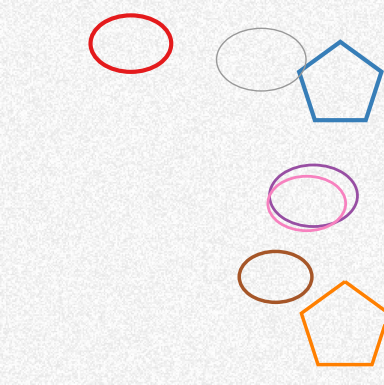[{"shape": "oval", "thickness": 3, "radius": 0.52, "center": [0.34, 0.887]}, {"shape": "pentagon", "thickness": 3, "radius": 0.56, "center": [0.884, 0.779]}, {"shape": "oval", "thickness": 2, "radius": 0.57, "center": [0.814, 0.492]}, {"shape": "pentagon", "thickness": 2.5, "radius": 0.6, "center": [0.896, 0.149]}, {"shape": "oval", "thickness": 2.5, "radius": 0.47, "center": [0.716, 0.281]}, {"shape": "oval", "thickness": 2, "radius": 0.5, "center": [0.797, 0.472]}, {"shape": "oval", "thickness": 1, "radius": 0.58, "center": [0.679, 0.845]}]